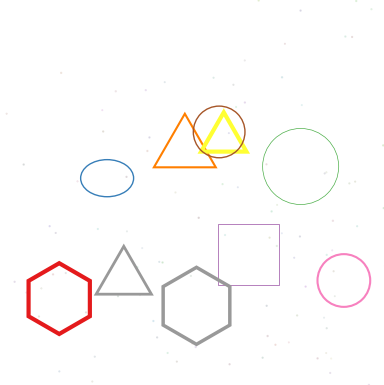[{"shape": "hexagon", "thickness": 3, "radius": 0.46, "center": [0.154, 0.224]}, {"shape": "oval", "thickness": 1, "radius": 0.34, "center": [0.278, 0.537]}, {"shape": "circle", "thickness": 0.5, "radius": 0.49, "center": [0.781, 0.568]}, {"shape": "square", "thickness": 0.5, "radius": 0.4, "center": [0.646, 0.34]}, {"shape": "triangle", "thickness": 1.5, "radius": 0.46, "center": [0.48, 0.612]}, {"shape": "triangle", "thickness": 3, "radius": 0.34, "center": [0.581, 0.64]}, {"shape": "circle", "thickness": 1, "radius": 0.34, "center": [0.569, 0.657]}, {"shape": "circle", "thickness": 1.5, "radius": 0.34, "center": [0.893, 0.271]}, {"shape": "hexagon", "thickness": 2.5, "radius": 0.5, "center": [0.51, 0.206]}, {"shape": "triangle", "thickness": 2, "radius": 0.41, "center": [0.321, 0.277]}]